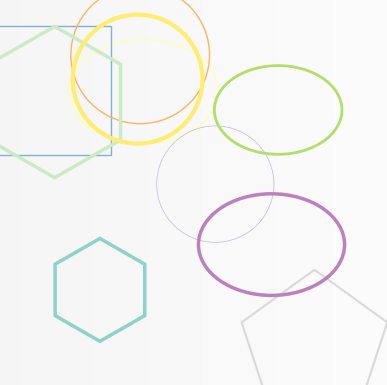[{"shape": "hexagon", "thickness": 2.5, "radius": 0.67, "center": [0.258, 0.247]}, {"shape": "oval", "thickness": 1, "radius": 0.97, "center": [0.371, 0.762]}, {"shape": "circle", "thickness": 0.5, "radius": 0.76, "center": [0.556, 0.522]}, {"shape": "square", "thickness": 1, "radius": 0.83, "center": [0.119, 0.765]}, {"shape": "circle", "thickness": 1, "radius": 0.89, "center": [0.362, 0.858]}, {"shape": "oval", "thickness": 2, "radius": 0.82, "center": [0.718, 0.714]}, {"shape": "pentagon", "thickness": 1.5, "radius": 0.99, "center": [0.811, 0.102]}, {"shape": "oval", "thickness": 2.5, "radius": 0.94, "center": [0.701, 0.365]}, {"shape": "hexagon", "thickness": 2.5, "radius": 0.98, "center": [0.141, 0.735]}, {"shape": "circle", "thickness": 3, "radius": 0.84, "center": [0.355, 0.794]}]